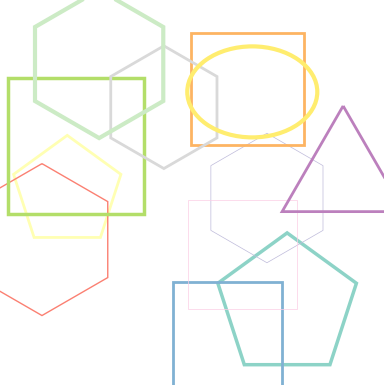[{"shape": "pentagon", "thickness": 2.5, "radius": 0.95, "center": [0.746, 0.206]}, {"shape": "pentagon", "thickness": 2, "radius": 0.73, "center": [0.175, 0.502]}, {"shape": "hexagon", "thickness": 0.5, "radius": 0.84, "center": [0.693, 0.486]}, {"shape": "hexagon", "thickness": 1, "radius": 0.99, "center": [0.109, 0.378]}, {"shape": "square", "thickness": 2, "radius": 0.71, "center": [0.591, 0.127]}, {"shape": "square", "thickness": 2, "radius": 0.73, "center": [0.643, 0.769]}, {"shape": "square", "thickness": 2.5, "radius": 0.88, "center": [0.198, 0.62]}, {"shape": "square", "thickness": 0.5, "radius": 0.71, "center": [0.63, 0.34]}, {"shape": "hexagon", "thickness": 2, "radius": 0.8, "center": [0.426, 0.722]}, {"shape": "triangle", "thickness": 2, "radius": 0.92, "center": [0.891, 0.542]}, {"shape": "hexagon", "thickness": 3, "radius": 0.96, "center": [0.257, 0.834]}, {"shape": "oval", "thickness": 3, "radius": 0.84, "center": [0.655, 0.761]}]